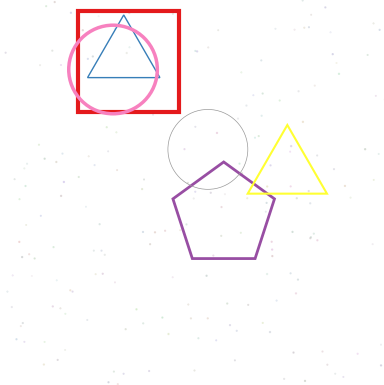[{"shape": "square", "thickness": 3, "radius": 0.66, "center": [0.334, 0.84]}, {"shape": "triangle", "thickness": 1, "radius": 0.54, "center": [0.321, 0.853]}, {"shape": "pentagon", "thickness": 2, "radius": 0.69, "center": [0.581, 0.441]}, {"shape": "triangle", "thickness": 1.5, "radius": 0.59, "center": [0.746, 0.556]}, {"shape": "circle", "thickness": 2.5, "radius": 0.58, "center": [0.294, 0.82]}, {"shape": "circle", "thickness": 0.5, "radius": 0.52, "center": [0.54, 0.612]}]